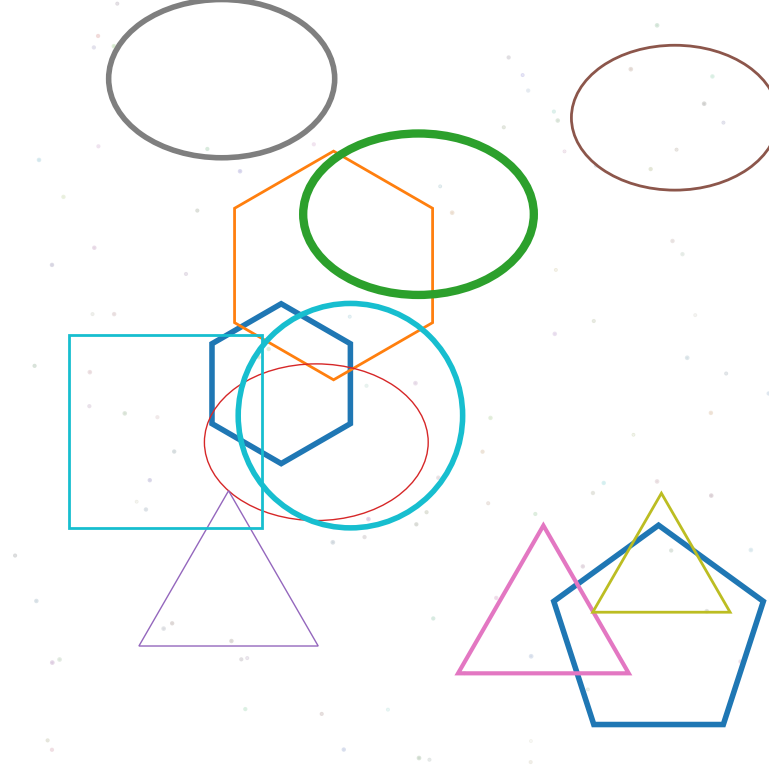[{"shape": "pentagon", "thickness": 2, "radius": 0.72, "center": [0.855, 0.175]}, {"shape": "hexagon", "thickness": 2, "radius": 0.52, "center": [0.365, 0.502]}, {"shape": "hexagon", "thickness": 1, "radius": 0.74, "center": [0.433, 0.655]}, {"shape": "oval", "thickness": 3, "radius": 0.75, "center": [0.544, 0.722]}, {"shape": "oval", "thickness": 0.5, "radius": 0.73, "center": [0.411, 0.426]}, {"shape": "triangle", "thickness": 0.5, "radius": 0.67, "center": [0.297, 0.228]}, {"shape": "oval", "thickness": 1, "radius": 0.67, "center": [0.876, 0.847]}, {"shape": "triangle", "thickness": 1.5, "radius": 0.64, "center": [0.706, 0.19]}, {"shape": "oval", "thickness": 2, "radius": 0.73, "center": [0.288, 0.898]}, {"shape": "triangle", "thickness": 1, "radius": 0.52, "center": [0.859, 0.256]}, {"shape": "square", "thickness": 1, "radius": 0.63, "center": [0.215, 0.439]}, {"shape": "circle", "thickness": 2, "radius": 0.73, "center": [0.455, 0.46]}]